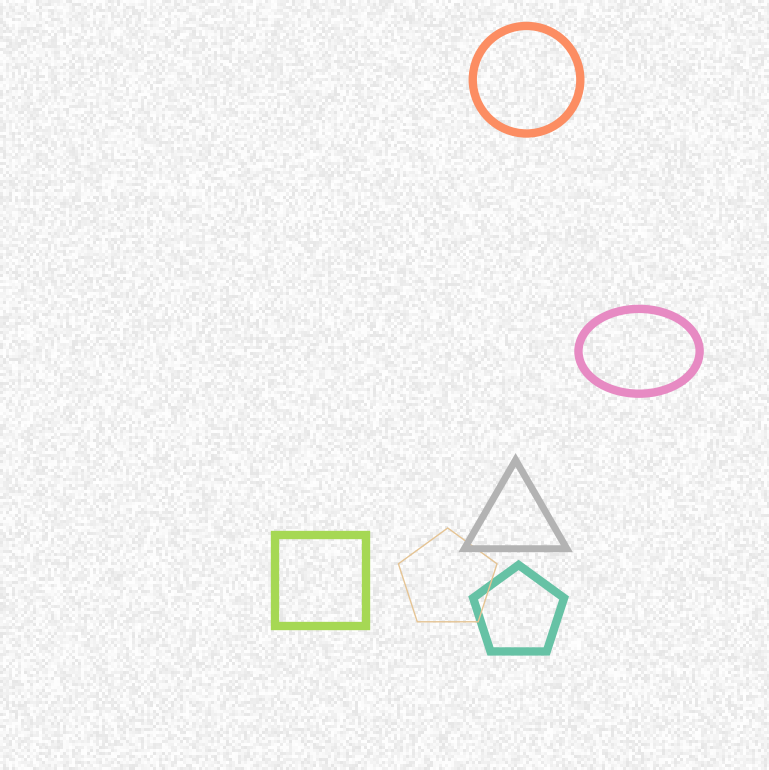[{"shape": "pentagon", "thickness": 3, "radius": 0.31, "center": [0.674, 0.204]}, {"shape": "circle", "thickness": 3, "radius": 0.35, "center": [0.684, 0.896]}, {"shape": "oval", "thickness": 3, "radius": 0.39, "center": [0.83, 0.544]}, {"shape": "square", "thickness": 3, "radius": 0.3, "center": [0.416, 0.246]}, {"shape": "pentagon", "thickness": 0.5, "radius": 0.34, "center": [0.581, 0.247]}, {"shape": "triangle", "thickness": 2.5, "radius": 0.38, "center": [0.67, 0.326]}]